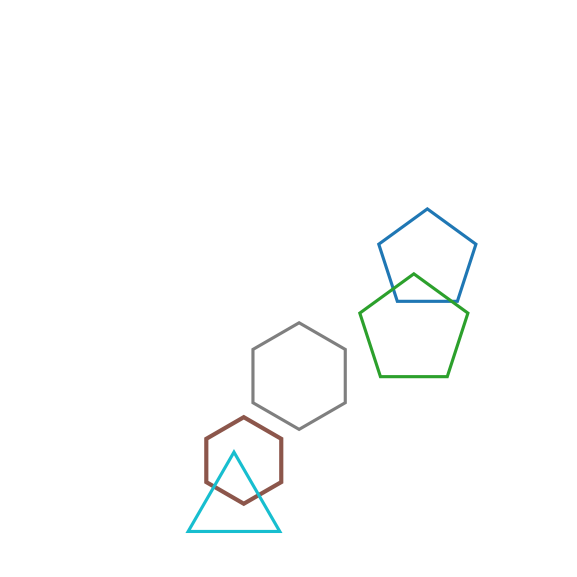[{"shape": "pentagon", "thickness": 1.5, "radius": 0.44, "center": [0.74, 0.549]}, {"shape": "pentagon", "thickness": 1.5, "radius": 0.49, "center": [0.717, 0.427]}, {"shape": "hexagon", "thickness": 2, "radius": 0.37, "center": [0.422, 0.202]}, {"shape": "hexagon", "thickness": 1.5, "radius": 0.46, "center": [0.518, 0.348]}, {"shape": "triangle", "thickness": 1.5, "radius": 0.46, "center": [0.405, 0.125]}]